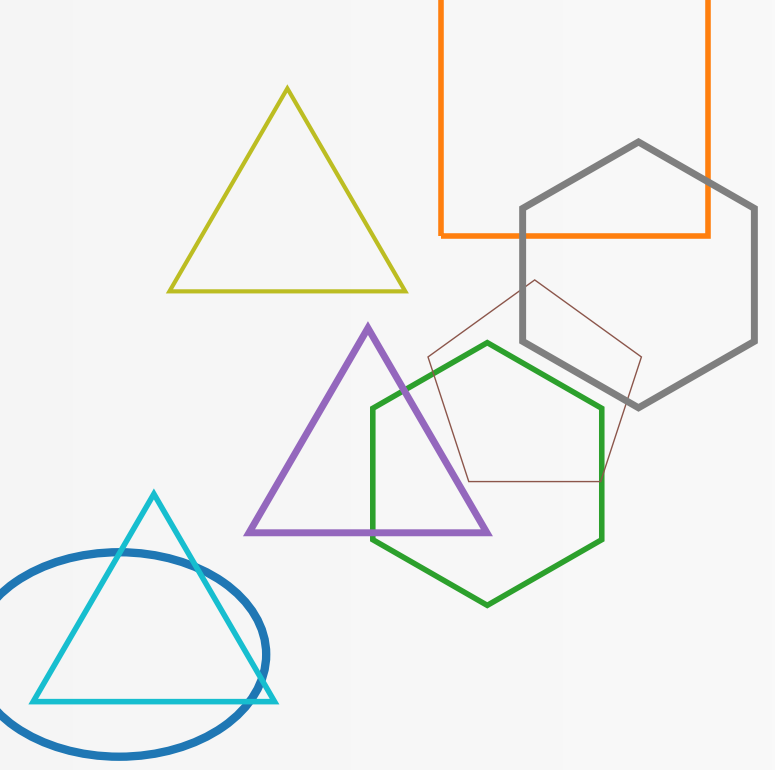[{"shape": "oval", "thickness": 3, "radius": 0.95, "center": [0.154, 0.15]}, {"shape": "square", "thickness": 2, "radius": 0.86, "center": [0.741, 0.866]}, {"shape": "hexagon", "thickness": 2, "radius": 0.85, "center": [0.629, 0.384]}, {"shape": "triangle", "thickness": 2.5, "radius": 0.89, "center": [0.475, 0.397]}, {"shape": "pentagon", "thickness": 0.5, "radius": 0.72, "center": [0.69, 0.492]}, {"shape": "hexagon", "thickness": 2.5, "radius": 0.86, "center": [0.824, 0.643]}, {"shape": "triangle", "thickness": 1.5, "radius": 0.88, "center": [0.371, 0.709]}, {"shape": "triangle", "thickness": 2, "radius": 0.9, "center": [0.199, 0.179]}]